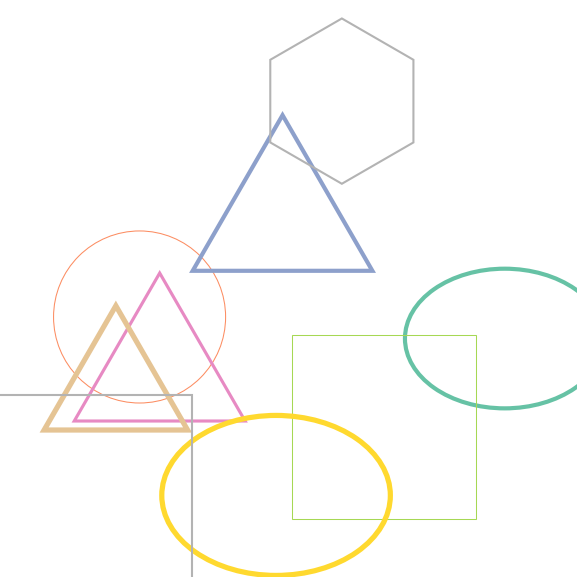[{"shape": "oval", "thickness": 2, "radius": 0.86, "center": [0.874, 0.413]}, {"shape": "circle", "thickness": 0.5, "radius": 0.74, "center": [0.242, 0.45]}, {"shape": "triangle", "thickness": 2, "radius": 0.9, "center": [0.489, 0.62]}, {"shape": "triangle", "thickness": 1.5, "radius": 0.85, "center": [0.277, 0.356]}, {"shape": "square", "thickness": 0.5, "radius": 0.8, "center": [0.665, 0.259]}, {"shape": "oval", "thickness": 2.5, "radius": 0.99, "center": [0.478, 0.141]}, {"shape": "triangle", "thickness": 2.5, "radius": 0.72, "center": [0.201, 0.326]}, {"shape": "hexagon", "thickness": 1, "radius": 0.72, "center": [0.592, 0.824]}, {"shape": "square", "thickness": 1, "radius": 0.94, "center": [0.143, 0.126]}]